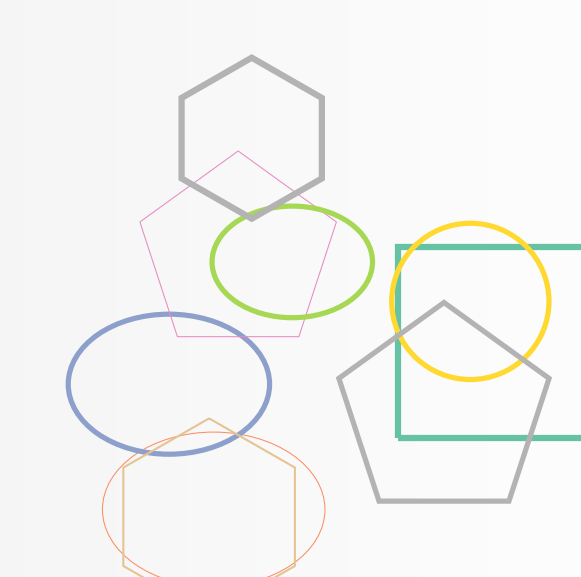[{"shape": "square", "thickness": 3, "radius": 0.83, "center": [0.851, 0.406]}, {"shape": "oval", "thickness": 0.5, "radius": 0.96, "center": [0.368, 0.117]}, {"shape": "oval", "thickness": 2.5, "radius": 0.87, "center": [0.291, 0.334]}, {"shape": "pentagon", "thickness": 0.5, "radius": 0.89, "center": [0.41, 0.56]}, {"shape": "oval", "thickness": 2.5, "radius": 0.69, "center": [0.503, 0.546]}, {"shape": "circle", "thickness": 2.5, "radius": 0.68, "center": [0.809, 0.477]}, {"shape": "hexagon", "thickness": 1, "radius": 0.85, "center": [0.36, 0.104]}, {"shape": "pentagon", "thickness": 2.5, "radius": 0.95, "center": [0.764, 0.285]}, {"shape": "hexagon", "thickness": 3, "radius": 0.7, "center": [0.433, 0.76]}]